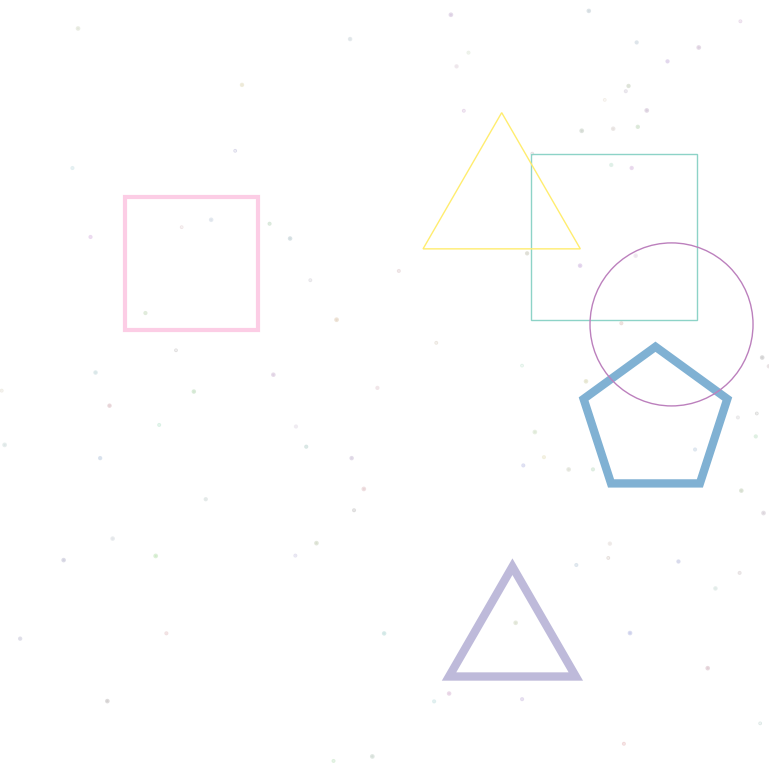[{"shape": "square", "thickness": 0.5, "radius": 0.54, "center": [0.797, 0.693]}, {"shape": "triangle", "thickness": 3, "radius": 0.48, "center": [0.665, 0.169]}, {"shape": "pentagon", "thickness": 3, "radius": 0.49, "center": [0.851, 0.452]}, {"shape": "square", "thickness": 1.5, "radius": 0.43, "center": [0.249, 0.658]}, {"shape": "circle", "thickness": 0.5, "radius": 0.53, "center": [0.872, 0.579]}, {"shape": "triangle", "thickness": 0.5, "radius": 0.59, "center": [0.652, 0.736]}]